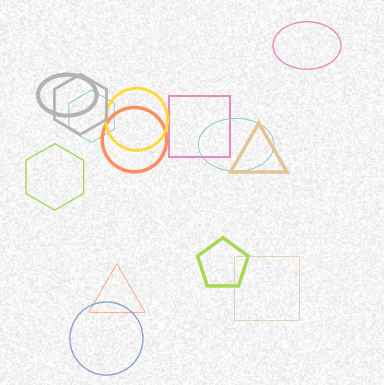[{"shape": "hexagon", "thickness": 0.5, "radius": 0.34, "center": [0.238, 0.698]}, {"shape": "oval", "thickness": 0.5, "radius": 0.49, "center": [0.613, 0.624]}, {"shape": "triangle", "thickness": 0.5, "radius": 0.42, "center": [0.304, 0.231]}, {"shape": "circle", "thickness": 2.5, "radius": 0.42, "center": [0.349, 0.637]}, {"shape": "circle", "thickness": 1, "radius": 0.47, "center": [0.276, 0.121]}, {"shape": "square", "thickness": 1.5, "radius": 0.4, "center": [0.519, 0.672]}, {"shape": "oval", "thickness": 1, "radius": 0.44, "center": [0.797, 0.882]}, {"shape": "hexagon", "thickness": 1, "radius": 0.43, "center": [0.142, 0.541]}, {"shape": "pentagon", "thickness": 2.5, "radius": 0.35, "center": [0.579, 0.313]}, {"shape": "circle", "thickness": 2, "radius": 0.4, "center": [0.355, 0.69]}, {"shape": "square", "thickness": 0.5, "radius": 0.42, "center": [0.693, 0.252]}, {"shape": "triangle", "thickness": 2.5, "radius": 0.42, "center": [0.672, 0.596]}, {"shape": "hexagon", "thickness": 2, "radius": 0.39, "center": [0.209, 0.729]}, {"shape": "oval", "thickness": 3, "radius": 0.38, "center": [0.175, 0.753]}]